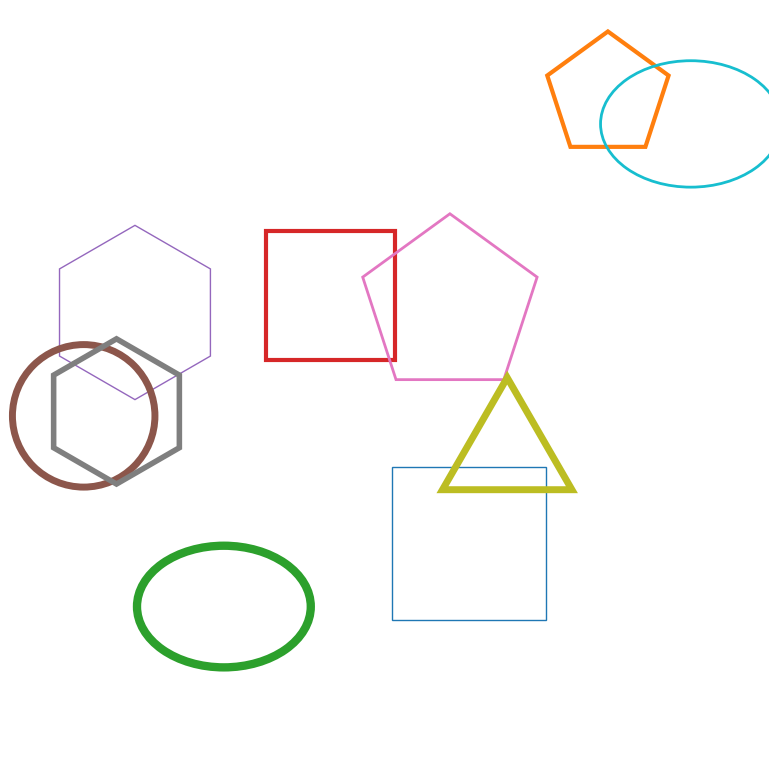[{"shape": "square", "thickness": 0.5, "radius": 0.5, "center": [0.609, 0.295]}, {"shape": "pentagon", "thickness": 1.5, "radius": 0.41, "center": [0.79, 0.876]}, {"shape": "oval", "thickness": 3, "radius": 0.56, "center": [0.291, 0.212]}, {"shape": "square", "thickness": 1.5, "radius": 0.42, "center": [0.429, 0.616]}, {"shape": "hexagon", "thickness": 0.5, "radius": 0.57, "center": [0.175, 0.594]}, {"shape": "circle", "thickness": 2.5, "radius": 0.46, "center": [0.109, 0.46]}, {"shape": "pentagon", "thickness": 1, "radius": 0.6, "center": [0.584, 0.603]}, {"shape": "hexagon", "thickness": 2, "radius": 0.47, "center": [0.151, 0.466]}, {"shape": "triangle", "thickness": 2.5, "radius": 0.49, "center": [0.659, 0.413]}, {"shape": "oval", "thickness": 1, "radius": 0.59, "center": [0.897, 0.839]}]